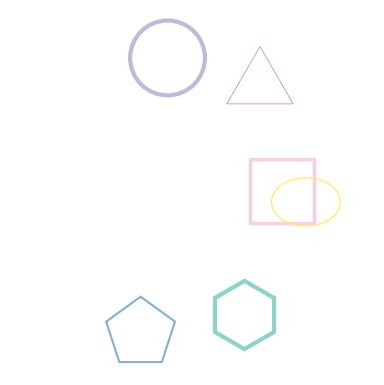[{"shape": "hexagon", "thickness": 3, "radius": 0.44, "center": [0.635, 0.182]}, {"shape": "circle", "thickness": 3, "radius": 0.49, "center": [0.435, 0.85]}, {"shape": "pentagon", "thickness": 1.5, "radius": 0.47, "center": [0.365, 0.136]}, {"shape": "square", "thickness": 2.5, "radius": 0.41, "center": [0.732, 0.504]}, {"shape": "triangle", "thickness": 0.5, "radius": 0.5, "center": [0.675, 0.78]}, {"shape": "oval", "thickness": 1, "radius": 0.45, "center": [0.795, 0.475]}]